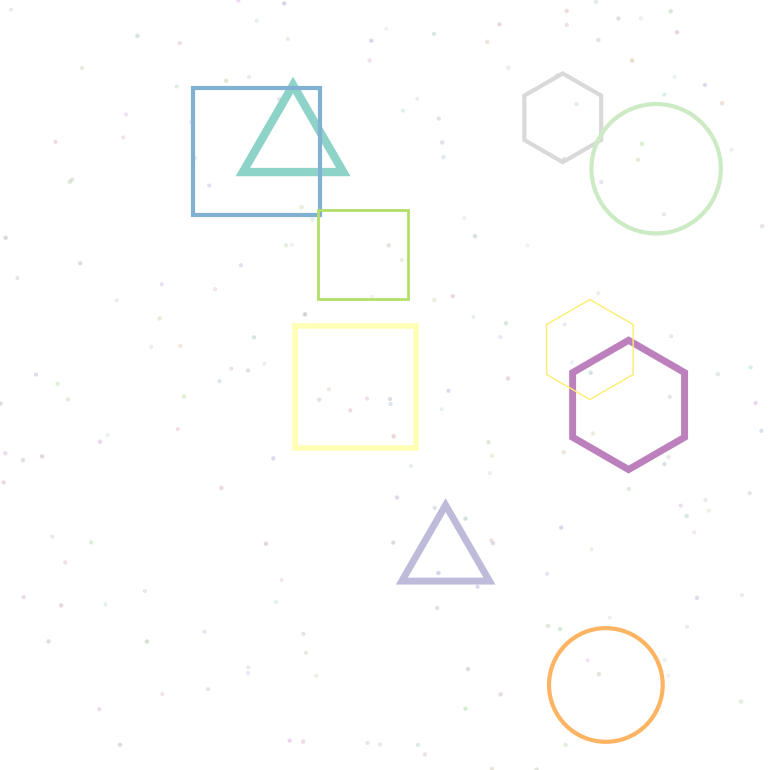[{"shape": "triangle", "thickness": 3, "radius": 0.38, "center": [0.381, 0.814]}, {"shape": "square", "thickness": 2, "radius": 0.39, "center": [0.461, 0.497]}, {"shape": "triangle", "thickness": 2.5, "radius": 0.33, "center": [0.579, 0.278]}, {"shape": "square", "thickness": 1.5, "radius": 0.41, "center": [0.333, 0.803]}, {"shape": "circle", "thickness": 1.5, "radius": 0.37, "center": [0.787, 0.11]}, {"shape": "square", "thickness": 1, "radius": 0.29, "center": [0.471, 0.669]}, {"shape": "hexagon", "thickness": 1.5, "radius": 0.29, "center": [0.731, 0.847]}, {"shape": "hexagon", "thickness": 2.5, "radius": 0.42, "center": [0.816, 0.474]}, {"shape": "circle", "thickness": 1.5, "radius": 0.42, "center": [0.852, 0.781]}, {"shape": "hexagon", "thickness": 0.5, "radius": 0.32, "center": [0.766, 0.546]}]